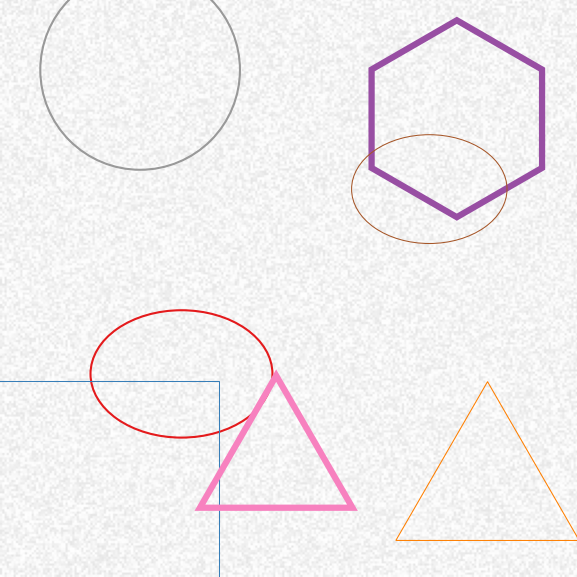[{"shape": "oval", "thickness": 1, "radius": 0.79, "center": [0.314, 0.352]}, {"shape": "square", "thickness": 0.5, "radius": 0.98, "center": [0.183, 0.143]}, {"shape": "hexagon", "thickness": 3, "radius": 0.85, "center": [0.791, 0.794]}, {"shape": "triangle", "thickness": 0.5, "radius": 0.92, "center": [0.844, 0.155]}, {"shape": "oval", "thickness": 0.5, "radius": 0.67, "center": [0.743, 0.672]}, {"shape": "triangle", "thickness": 3, "radius": 0.76, "center": [0.478, 0.196]}, {"shape": "circle", "thickness": 1, "radius": 0.86, "center": [0.243, 0.878]}]